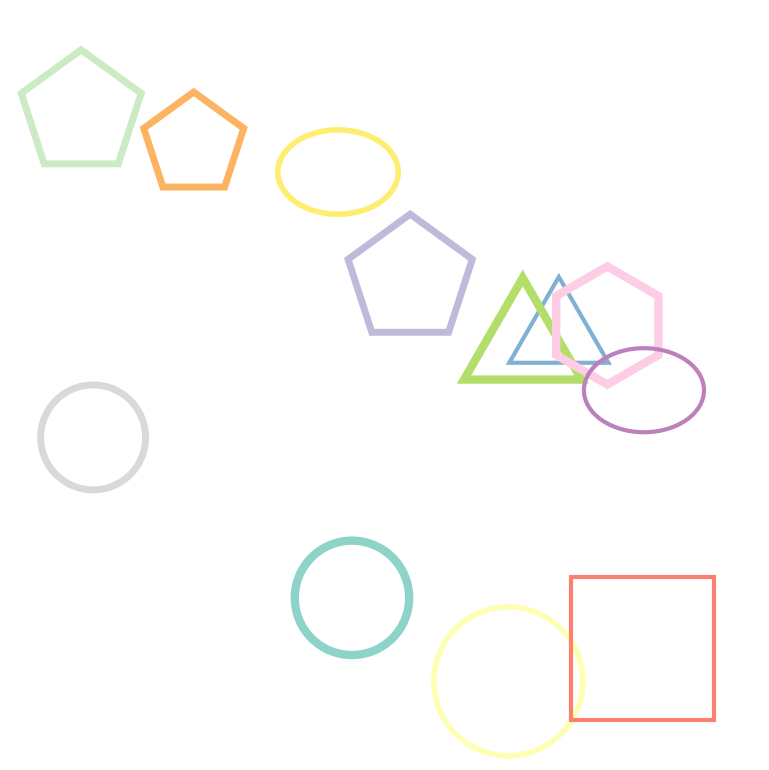[{"shape": "circle", "thickness": 3, "radius": 0.37, "center": [0.457, 0.224]}, {"shape": "circle", "thickness": 2, "radius": 0.48, "center": [0.66, 0.115]}, {"shape": "pentagon", "thickness": 2.5, "radius": 0.42, "center": [0.533, 0.637]}, {"shape": "square", "thickness": 1.5, "radius": 0.46, "center": [0.834, 0.158]}, {"shape": "triangle", "thickness": 1.5, "radius": 0.37, "center": [0.726, 0.566]}, {"shape": "pentagon", "thickness": 2.5, "radius": 0.34, "center": [0.252, 0.812]}, {"shape": "triangle", "thickness": 3, "radius": 0.44, "center": [0.679, 0.551]}, {"shape": "hexagon", "thickness": 3, "radius": 0.38, "center": [0.789, 0.577]}, {"shape": "circle", "thickness": 2.5, "radius": 0.34, "center": [0.121, 0.432]}, {"shape": "oval", "thickness": 1.5, "radius": 0.39, "center": [0.836, 0.493]}, {"shape": "pentagon", "thickness": 2.5, "radius": 0.41, "center": [0.105, 0.853]}, {"shape": "oval", "thickness": 2, "radius": 0.39, "center": [0.439, 0.777]}]